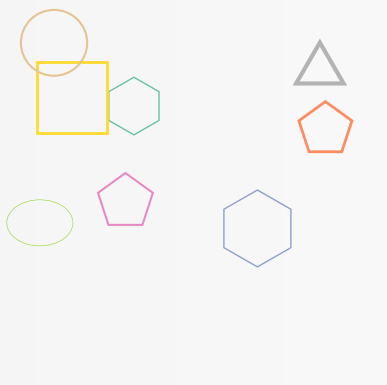[{"shape": "hexagon", "thickness": 1, "radius": 0.37, "center": [0.346, 0.725]}, {"shape": "pentagon", "thickness": 2, "radius": 0.36, "center": [0.84, 0.664]}, {"shape": "hexagon", "thickness": 1, "radius": 0.5, "center": [0.664, 0.407]}, {"shape": "pentagon", "thickness": 1.5, "radius": 0.37, "center": [0.324, 0.476]}, {"shape": "oval", "thickness": 0.5, "radius": 0.43, "center": [0.103, 0.421]}, {"shape": "square", "thickness": 2, "radius": 0.46, "center": [0.186, 0.747]}, {"shape": "circle", "thickness": 1.5, "radius": 0.43, "center": [0.139, 0.889]}, {"shape": "triangle", "thickness": 3, "radius": 0.35, "center": [0.825, 0.819]}]